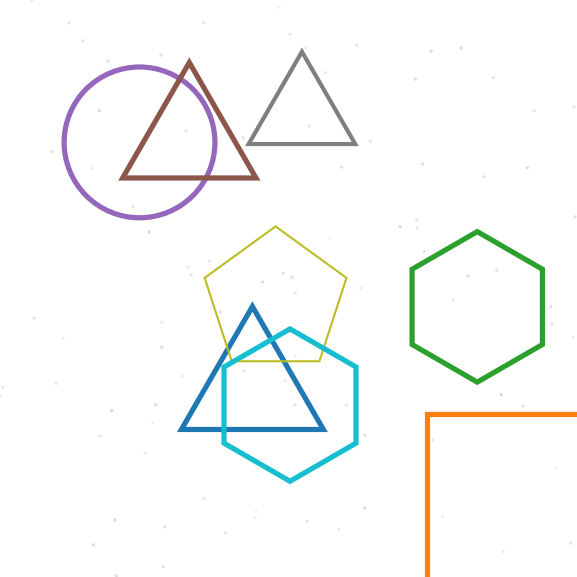[{"shape": "triangle", "thickness": 2.5, "radius": 0.71, "center": [0.437, 0.326]}, {"shape": "square", "thickness": 2.5, "radius": 0.72, "center": [0.883, 0.139]}, {"shape": "hexagon", "thickness": 2.5, "radius": 0.65, "center": [0.826, 0.468]}, {"shape": "circle", "thickness": 2.5, "radius": 0.65, "center": [0.242, 0.753]}, {"shape": "triangle", "thickness": 2.5, "radius": 0.67, "center": [0.328, 0.758]}, {"shape": "triangle", "thickness": 2, "radius": 0.53, "center": [0.523, 0.803]}, {"shape": "pentagon", "thickness": 1, "radius": 0.65, "center": [0.477, 0.478]}, {"shape": "hexagon", "thickness": 2.5, "radius": 0.66, "center": [0.502, 0.298]}]